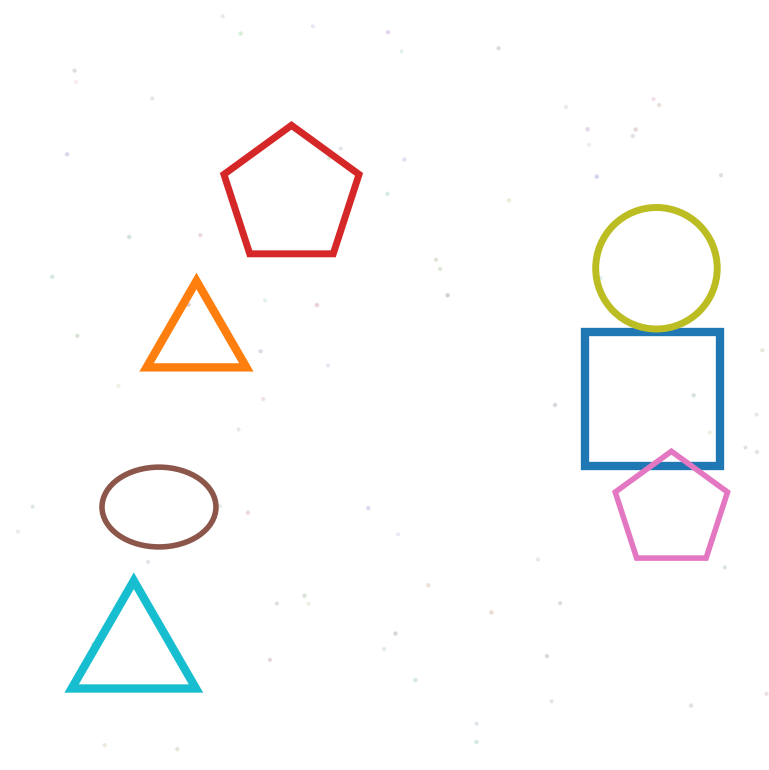[{"shape": "square", "thickness": 3, "radius": 0.44, "center": [0.848, 0.482]}, {"shape": "triangle", "thickness": 3, "radius": 0.37, "center": [0.255, 0.56]}, {"shape": "pentagon", "thickness": 2.5, "radius": 0.46, "center": [0.379, 0.745]}, {"shape": "oval", "thickness": 2, "radius": 0.37, "center": [0.206, 0.342]}, {"shape": "pentagon", "thickness": 2, "radius": 0.38, "center": [0.872, 0.337]}, {"shape": "circle", "thickness": 2.5, "radius": 0.39, "center": [0.853, 0.652]}, {"shape": "triangle", "thickness": 3, "radius": 0.47, "center": [0.174, 0.152]}]